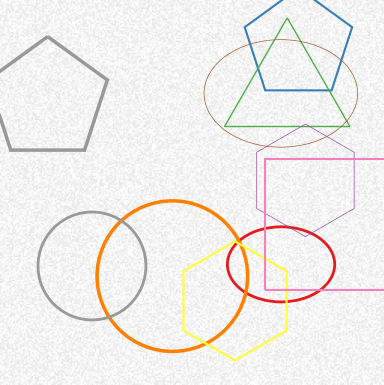[{"shape": "oval", "thickness": 2, "radius": 0.7, "center": [0.73, 0.313]}, {"shape": "pentagon", "thickness": 1.5, "radius": 0.73, "center": [0.775, 0.884]}, {"shape": "triangle", "thickness": 1, "radius": 0.94, "center": [0.746, 0.765]}, {"shape": "hexagon", "thickness": 0.5, "radius": 0.73, "center": [0.793, 0.532]}, {"shape": "circle", "thickness": 2.5, "radius": 0.98, "center": [0.448, 0.283]}, {"shape": "hexagon", "thickness": 1.5, "radius": 0.77, "center": [0.61, 0.219]}, {"shape": "oval", "thickness": 0.5, "radius": 1.0, "center": [0.73, 0.757]}, {"shape": "square", "thickness": 1.5, "radius": 0.85, "center": [0.858, 0.417]}, {"shape": "circle", "thickness": 2, "radius": 0.7, "center": [0.239, 0.309]}, {"shape": "pentagon", "thickness": 2.5, "radius": 0.81, "center": [0.124, 0.742]}]